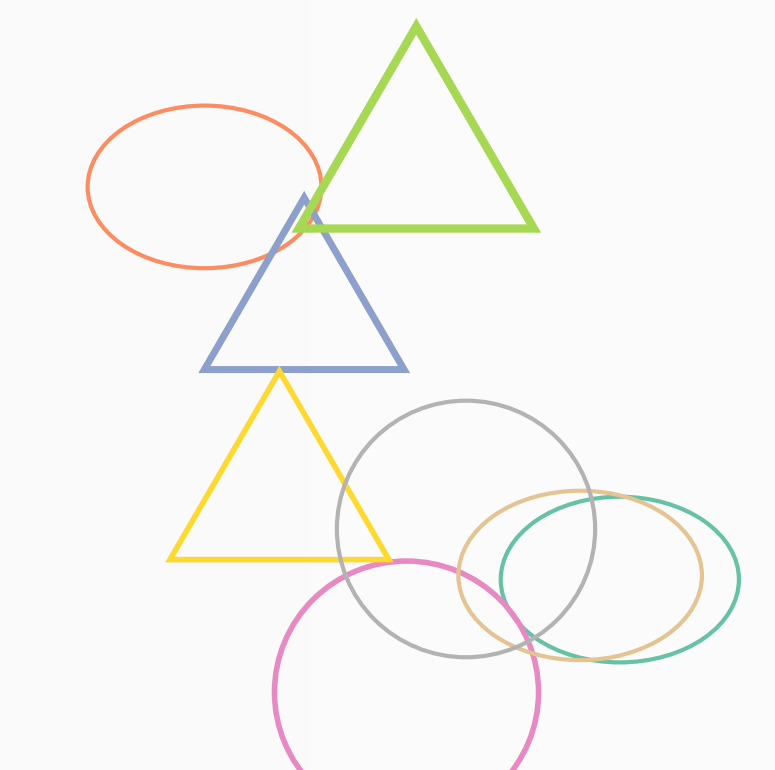[{"shape": "oval", "thickness": 1.5, "radius": 0.77, "center": [0.8, 0.247]}, {"shape": "oval", "thickness": 1.5, "radius": 0.75, "center": [0.264, 0.757]}, {"shape": "triangle", "thickness": 2.5, "radius": 0.74, "center": [0.393, 0.594]}, {"shape": "circle", "thickness": 2, "radius": 0.85, "center": [0.525, 0.101]}, {"shape": "triangle", "thickness": 3, "radius": 0.88, "center": [0.537, 0.791]}, {"shape": "triangle", "thickness": 2, "radius": 0.82, "center": [0.36, 0.355]}, {"shape": "oval", "thickness": 1.5, "radius": 0.79, "center": [0.749, 0.253]}, {"shape": "circle", "thickness": 1.5, "radius": 0.83, "center": [0.601, 0.313]}]